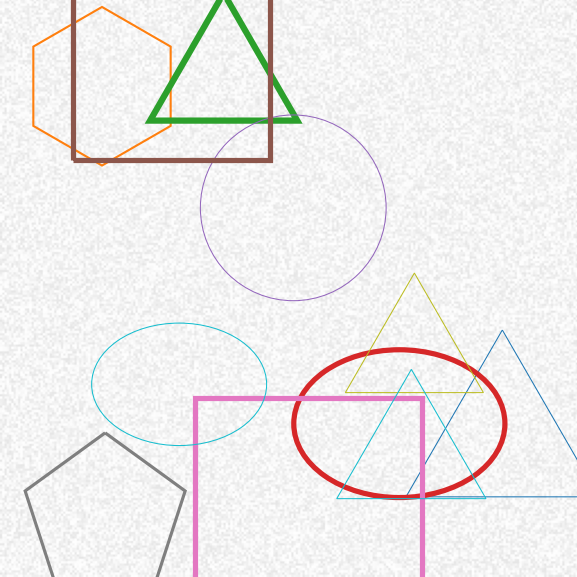[{"shape": "triangle", "thickness": 0.5, "radius": 0.96, "center": [0.87, 0.235]}, {"shape": "hexagon", "thickness": 1, "radius": 0.69, "center": [0.177, 0.85]}, {"shape": "triangle", "thickness": 3, "radius": 0.74, "center": [0.387, 0.864]}, {"shape": "oval", "thickness": 2.5, "radius": 0.91, "center": [0.692, 0.266]}, {"shape": "circle", "thickness": 0.5, "radius": 0.8, "center": [0.508, 0.639]}, {"shape": "square", "thickness": 2.5, "radius": 0.85, "center": [0.297, 0.892]}, {"shape": "square", "thickness": 2.5, "radius": 0.98, "center": [0.534, 0.113]}, {"shape": "pentagon", "thickness": 1.5, "radius": 0.73, "center": [0.182, 0.104]}, {"shape": "triangle", "thickness": 0.5, "radius": 0.69, "center": [0.718, 0.388]}, {"shape": "triangle", "thickness": 0.5, "radius": 0.75, "center": [0.712, 0.21]}, {"shape": "oval", "thickness": 0.5, "radius": 0.76, "center": [0.31, 0.334]}]